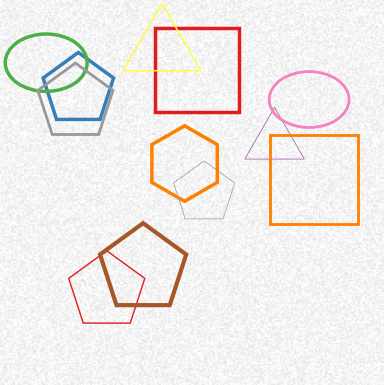[{"shape": "pentagon", "thickness": 1, "radius": 0.52, "center": [0.277, 0.245]}, {"shape": "square", "thickness": 2.5, "radius": 0.55, "center": [0.512, 0.817]}, {"shape": "pentagon", "thickness": 2.5, "radius": 0.48, "center": [0.203, 0.768]}, {"shape": "oval", "thickness": 2.5, "radius": 0.53, "center": [0.12, 0.837]}, {"shape": "triangle", "thickness": 0.5, "radius": 0.45, "center": [0.713, 0.632]}, {"shape": "square", "thickness": 2, "radius": 0.58, "center": [0.815, 0.534]}, {"shape": "hexagon", "thickness": 2.5, "radius": 0.49, "center": [0.479, 0.575]}, {"shape": "triangle", "thickness": 1, "radius": 0.58, "center": [0.421, 0.875]}, {"shape": "pentagon", "thickness": 3, "radius": 0.59, "center": [0.372, 0.303]}, {"shape": "oval", "thickness": 2, "radius": 0.52, "center": [0.803, 0.741]}, {"shape": "pentagon", "thickness": 0.5, "radius": 0.42, "center": [0.53, 0.499]}, {"shape": "pentagon", "thickness": 2, "radius": 0.51, "center": [0.196, 0.734]}]